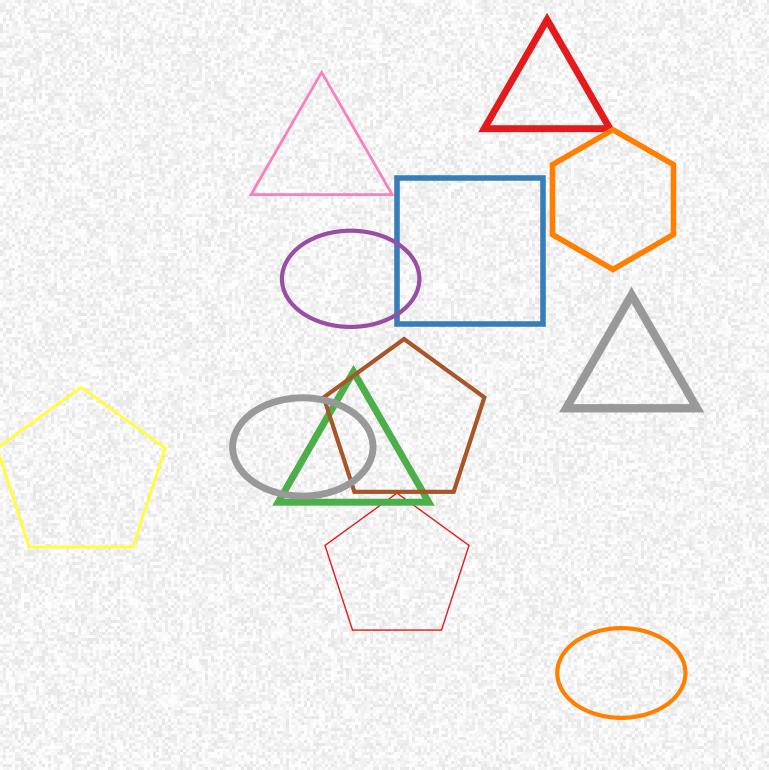[{"shape": "triangle", "thickness": 2.5, "radius": 0.47, "center": [0.71, 0.88]}, {"shape": "pentagon", "thickness": 0.5, "radius": 0.49, "center": [0.516, 0.261]}, {"shape": "square", "thickness": 2, "radius": 0.47, "center": [0.61, 0.674]}, {"shape": "triangle", "thickness": 2.5, "radius": 0.56, "center": [0.459, 0.404]}, {"shape": "oval", "thickness": 1.5, "radius": 0.45, "center": [0.455, 0.638]}, {"shape": "oval", "thickness": 1.5, "radius": 0.42, "center": [0.807, 0.126]}, {"shape": "hexagon", "thickness": 2, "radius": 0.45, "center": [0.796, 0.741]}, {"shape": "pentagon", "thickness": 1, "radius": 0.57, "center": [0.105, 0.382]}, {"shape": "pentagon", "thickness": 1.5, "radius": 0.55, "center": [0.525, 0.45]}, {"shape": "triangle", "thickness": 1, "radius": 0.53, "center": [0.418, 0.8]}, {"shape": "triangle", "thickness": 3, "radius": 0.49, "center": [0.82, 0.519]}, {"shape": "oval", "thickness": 2.5, "radius": 0.46, "center": [0.393, 0.42]}]